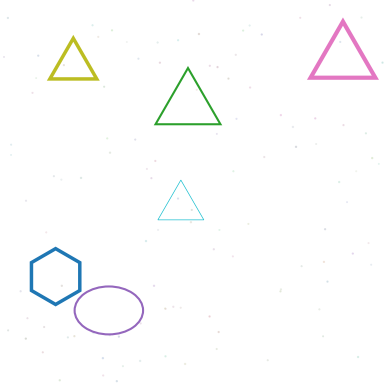[{"shape": "hexagon", "thickness": 2.5, "radius": 0.36, "center": [0.144, 0.282]}, {"shape": "triangle", "thickness": 1.5, "radius": 0.49, "center": [0.488, 0.726]}, {"shape": "oval", "thickness": 1.5, "radius": 0.44, "center": [0.283, 0.194]}, {"shape": "triangle", "thickness": 3, "radius": 0.49, "center": [0.891, 0.847]}, {"shape": "triangle", "thickness": 2.5, "radius": 0.35, "center": [0.19, 0.83]}, {"shape": "triangle", "thickness": 0.5, "radius": 0.34, "center": [0.47, 0.463]}]